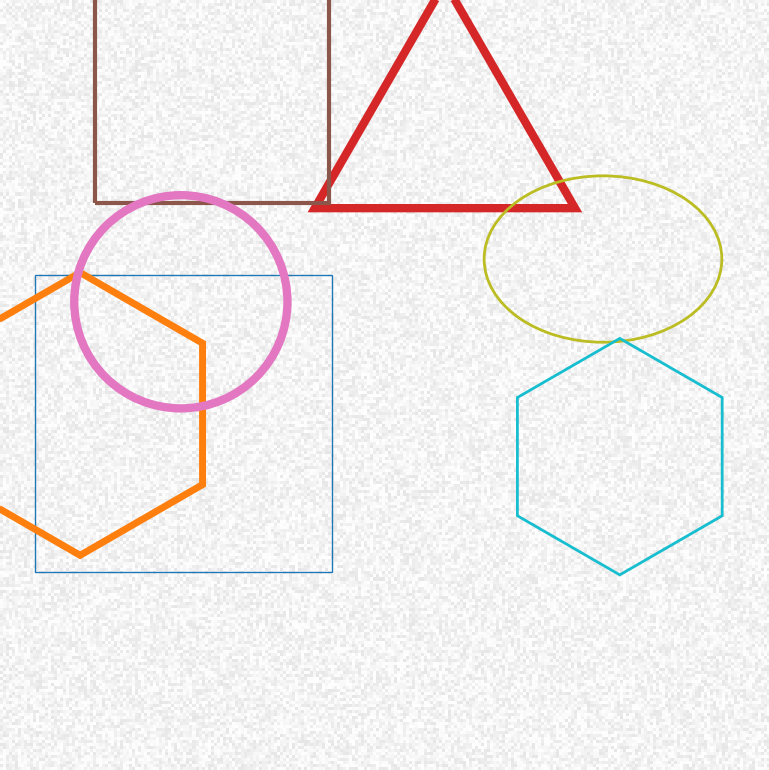[{"shape": "square", "thickness": 0.5, "radius": 0.96, "center": [0.238, 0.45]}, {"shape": "hexagon", "thickness": 2.5, "radius": 0.92, "center": [0.104, 0.462]}, {"shape": "triangle", "thickness": 3, "radius": 0.98, "center": [0.578, 0.827]}, {"shape": "square", "thickness": 1.5, "radius": 0.76, "center": [0.275, 0.888]}, {"shape": "circle", "thickness": 3, "radius": 0.69, "center": [0.235, 0.608]}, {"shape": "oval", "thickness": 1, "radius": 0.77, "center": [0.783, 0.664]}, {"shape": "hexagon", "thickness": 1, "radius": 0.77, "center": [0.805, 0.407]}]